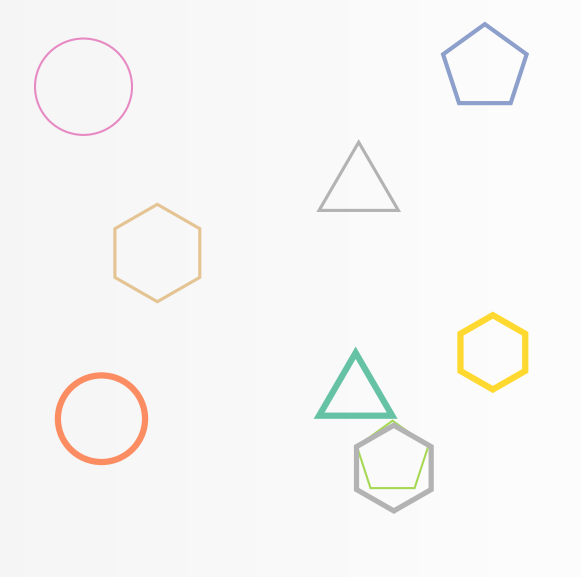[{"shape": "triangle", "thickness": 3, "radius": 0.36, "center": [0.612, 0.316]}, {"shape": "circle", "thickness": 3, "radius": 0.37, "center": [0.175, 0.274]}, {"shape": "pentagon", "thickness": 2, "radius": 0.38, "center": [0.834, 0.882]}, {"shape": "circle", "thickness": 1, "radius": 0.42, "center": [0.144, 0.849]}, {"shape": "pentagon", "thickness": 1, "radius": 0.32, "center": [0.675, 0.206]}, {"shape": "hexagon", "thickness": 3, "radius": 0.32, "center": [0.848, 0.389]}, {"shape": "hexagon", "thickness": 1.5, "radius": 0.42, "center": [0.271, 0.561]}, {"shape": "triangle", "thickness": 1.5, "radius": 0.39, "center": [0.617, 0.674]}, {"shape": "hexagon", "thickness": 2.5, "radius": 0.37, "center": [0.678, 0.189]}]